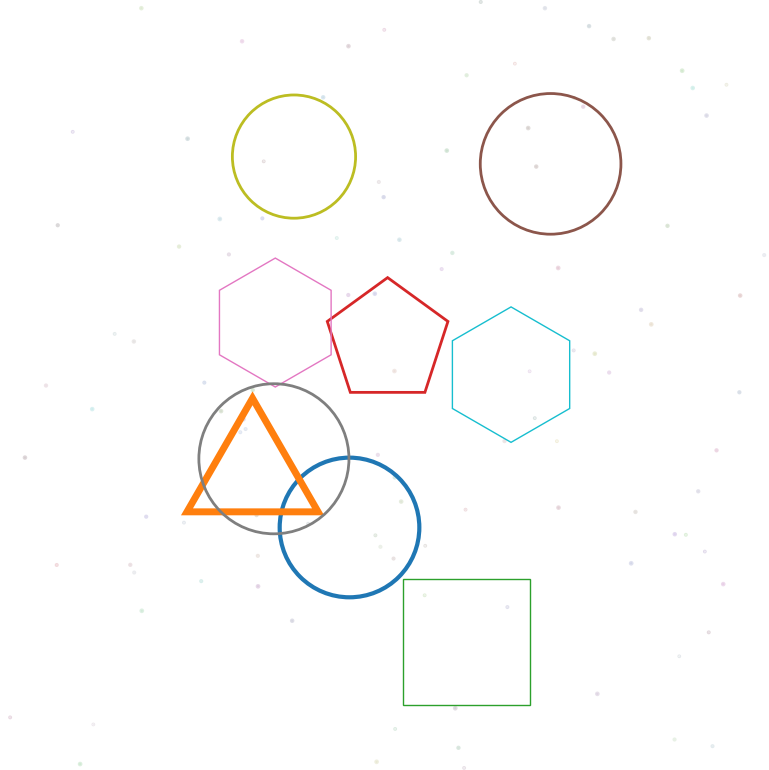[{"shape": "circle", "thickness": 1.5, "radius": 0.45, "center": [0.454, 0.315]}, {"shape": "triangle", "thickness": 2.5, "radius": 0.49, "center": [0.328, 0.384]}, {"shape": "square", "thickness": 0.5, "radius": 0.41, "center": [0.606, 0.166]}, {"shape": "pentagon", "thickness": 1, "radius": 0.41, "center": [0.503, 0.557]}, {"shape": "circle", "thickness": 1, "radius": 0.46, "center": [0.715, 0.787]}, {"shape": "hexagon", "thickness": 0.5, "radius": 0.42, "center": [0.358, 0.581]}, {"shape": "circle", "thickness": 1, "radius": 0.49, "center": [0.356, 0.404]}, {"shape": "circle", "thickness": 1, "radius": 0.4, "center": [0.382, 0.797]}, {"shape": "hexagon", "thickness": 0.5, "radius": 0.44, "center": [0.664, 0.513]}]